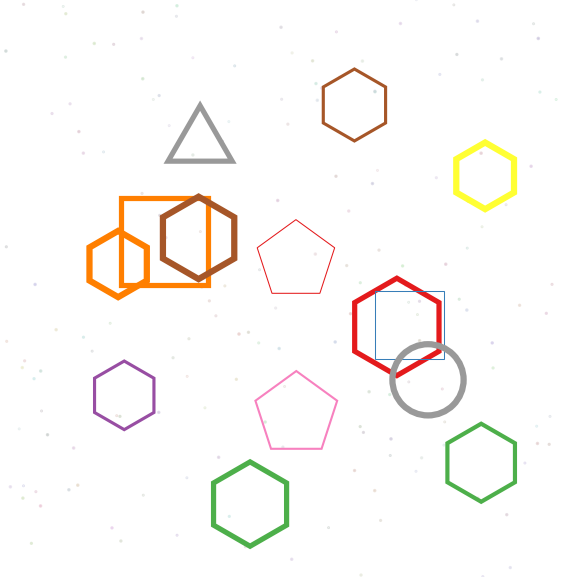[{"shape": "hexagon", "thickness": 2.5, "radius": 0.42, "center": [0.687, 0.433]}, {"shape": "pentagon", "thickness": 0.5, "radius": 0.35, "center": [0.512, 0.548]}, {"shape": "square", "thickness": 0.5, "radius": 0.3, "center": [0.709, 0.436]}, {"shape": "hexagon", "thickness": 2, "radius": 0.34, "center": [0.833, 0.198]}, {"shape": "hexagon", "thickness": 2.5, "radius": 0.37, "center": [0.433, 0.126]}, {"shape": "hexagon", "thickness": 1.5, "radius": 0.3, "center": [0.215, 0.315]}, {"shape": "hexagon", "thickness": 3, "radius": 0.29, "center": [0.205, 0.542]}, {"shape": "square", "thickness": 2.5, "radius": 0.38, "center": [0.285, 0.581]}, {"shape": "hexagon", "thickness": 3, "radius": 0.29, "center": [0.84, 0.695]}, {"shape": "hexagon", "thickness": 3, "radius": 0.36, "center": [0.344, 0.587]}, {"shape": "hexagon", "thickness": 1.5, "radius": 0.31, "center": [0.614, 0.817]}, {"shape": "pentagon", "thickness": 1, "radius": 0.37, "center": [0.513, 0.282]}, {"shape": "triangle", "thickness": 2.5, "radius": 0.32, "center": [0.347, 0.752]}, {"shape": "circle", "thickness": 3, "radius": 0.31, "center": [0.741, 0.341]}]